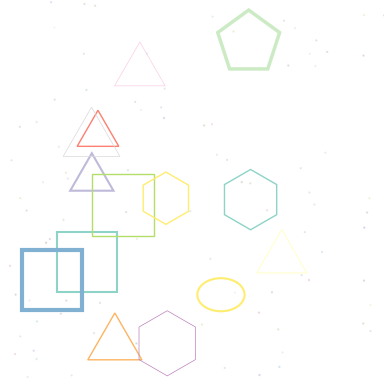[{"shape": "hexagon", "thickness": 1, "radius": 0.39, "center": [0.651, 0.481]}, {"shape": "square", "thickness": 1.5, "radius": 0.39, "center": [0.226, 0.32]}, {"shape": "triangle", "thickness": 0.5, "radius": 0.38, "center": [0.732, 0.329]}, {"shape": "triangle", "thickness": 1.5, "radius": 0.32, "center": [0.239, 0.537]}, {"shape": "triangle", "thickness": 1, "radius": 0.31, "center": [0.254, 0.651]}, {"shape": "square", "thickness": 3, "radius": 0.39, "center": [0.135, 0.272]}, {"shape": "triangle", "thickness": 1, "radius": 0.41, "center": [0.298, 0.106]}, {"shape": "square", "thickness": 1, "radius": 0.4, "center": [0.321, 0.467]}, {"shape": "triangle", "thickness": 0.5, "radius": 0.38, "center": [0.363, 0.815]}, {"shape": "triangle", "thickness": 0.5, "radius": 0.43, "center": [0.238, 0.636]}, {"shape": "hexagon", "thickness": 0.5, "radius": 0.42, "center": [0.434, 0.108]}, {"shape": "pentagon", "thickness": 2.5, "radius": 0.42, "center": [0.646, 0.889]}, {"shape": "hexagon", "thickness": 1, "radius": 0.34, "center": [0.431, 0.485]}, {"shape": "oval", "thickness": 1.5, "radius": 0.31, "center": [0.574, 0.234]}]